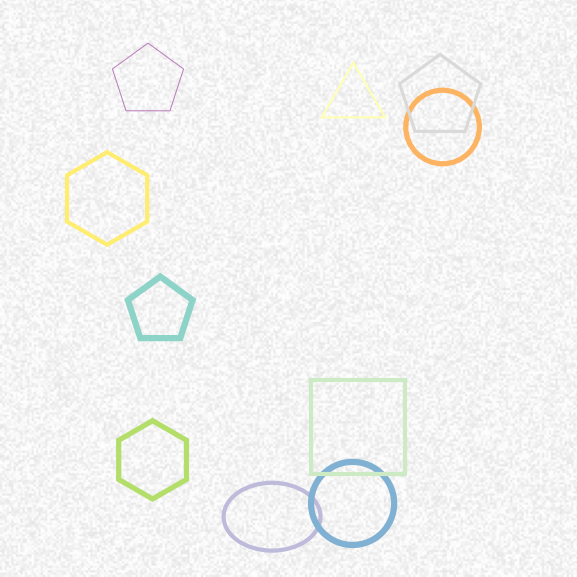[{"shape": "pentagon", "thickness": 3, "radius": 0.29, "center": [0.278, 0.461]}, {"shape": "triangle", "thickness": 1, "radius": 0.32, "center": [0.612, 0.828]}, {"shape": "oval", "thickness": 2, "radius": 0.42, "center": [0.471, 0.104]}, {"shape": "circle", "thickness": 3, "radius": 0.36, "center": [0.611, 0.127]}, {"shape": "circle", "thickness": 2.5, "radius": 0.32, "center": [0.766, 0.779]}, {"shape": "hexagon", "thickness": 2.5, "radius": 0.34, "center": [0.264, 0.203]}, {"shape": "pentagon", "thickness": 1.5, "radius": 0.37, "center": [0.762, 0.831]}, {"shape": "pentagon", "thickness": 0.5, "radius": 0.32, "center": [0.256, 0.86]}, {"shape": "square", "thickness": 2, "radius": 0.41, "center": [0.62, 0.26]}, {"shape": "hexagon", "thickness": 2, "radius": 0.4, "center": [0.185, 0.656]}]